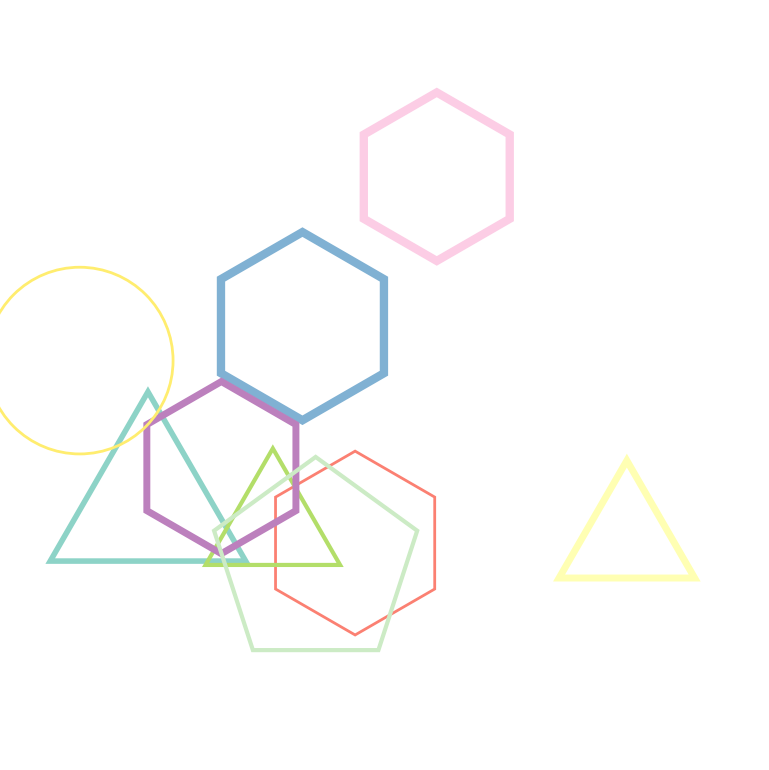[{"shape": "triangle", "thickness": 2, "radius": 0.73, "center": [0.192, 0.345]}, {"shape": "triangle", "thickness": 2.5, "radius": 0.51, "center": [0.814, 0.3]}, {"shape": "hexagon", "thickness": 1, "radius": 0.6, "center": [0.461, 0.295]}, {"shape": "hexagon", "thickness": 3, "radius": 0.61, "center": [0.393, 0.576]}, {"shape": "triangle", "thickness": 1.5, "radius": 0.5, "center": [0.354, 0.317]}, {"shape": "hexagon", "thickness": 3, "radius": 0.55, "center": [0.567, 0.771]}, {"shape": "hexagon", "thickness": 2.5, "radius": 0.56, "center": [0.288, 0.393]}, {"shape": "pentagon", "thickness": 1.5, "radius": 0.69, "center": [0.41, 0.268]}, {"shape": "circle", "thickness": 1, "radius": 0.61, "center": [0.104, 0.532]}]